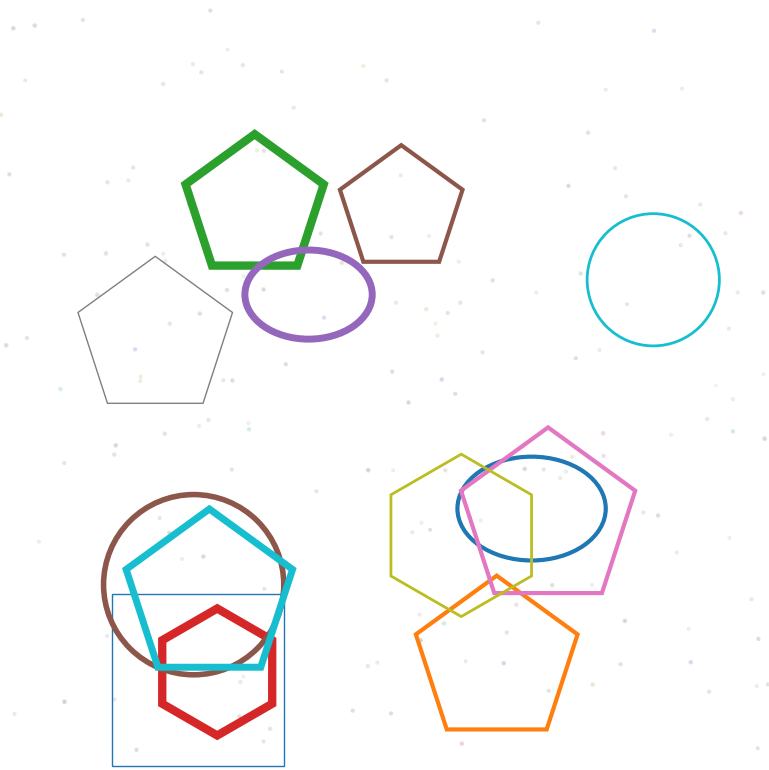[{"shape": "oval", "thickness": 1.5, "radius": 0.48, "center": [0.69, 0.34]}, {"shape": "square", "thickness": 0.5, "radius": 0.56, "center": [0.257, 0.117]}, {"shape": "pentagon", "thickness": 1.5, "radius": 0.55, "center": [0.645, 0.142]}, {"shape": "pentagon", "thickness": 3, "radius": 0.47, "center": [0.331, 0.731]}, {"shape": "hexagon", "thickness": 3, "radius": 0.41, "center": [0.282, 0.127]}, {"shape": "oval", "thickness": 2.5, "radius": 0.41, "center": [0.401, 0.617]}, {"shape": "pentagon", "thickness": 1.5, "radius": 0.42, "center": [0.521, 0.728]}, {"shape": "circle", "thickness": 2, "radius": 0.59, "center": [0.252, 0.241]}, {"shape": "pentagon", "thickness": 1.5, "radius": 0.59, "center": [0.712, 0.326]}, {"shape": "pentagon", "thickness": 0.5, "radius": 0.53, "center": [0.202, 0.562]}, {"shape": "hexagon", "thickness": 1, "radius": 0.53, "center": [0.599, 0.305]}, {"shape": "circle", "thickness": 1, "radius": 0.43, "center": [0.848, 0.637]}, {"shape": "pentagon", "thickness": 2.5, "radius": 0.57, "center": [0.272, 0.225]}]